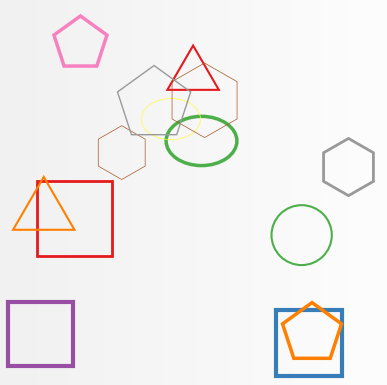[{"shape": "square", "thickness": 2, "radius": 0.49, "center": [0.192, 0.431]}, {"shape": "triangle", "thickness": 1.5, "radius": 0.38, "center": [0.498, 0.805]}, {"shape": "square", "thickness": 3, "radius": 0.43, "center": [0.797, 0.108]}, {"shape": "circle", "thickness": 1.5, "radius": 0.39, "center": [0.778, 0.389]}, {"shape": "oval", "thickness": 2.5, "radius": 0.46, "center": [0.52, 0.634]}, {"shape": "square", "thickness": 3, "radius": 0.42, "center": [0.104, 0.133]}, {"shape": "triangle", "thickness": 1.5, "radius": 0.46, "center": [0.113, 0.449]}, {"shape": "pentagon", "thickness": 2.5, "radius": 0.4, "center": [0.805, 0.134]}, {"shape": "oval", "thickness": 0.5, "radius": 0.38, "center": [0.441, 0.691]}, {"shape": "hexagon", "thickness": 0.5, "radius": 0.48, "center": [0.528, 0.739]}, {"shape": "hexagon", "thickness": 0.5, "radius": 0.35, "center": [0.314, 0.604]}, {"shape": "pentagon", "thickness": 2.5, "radius": 0.36, "center": [0.208, 0.887]}, {"shape": "hexagon", "thickness": 2, "radius": 0.37, "center": [0.899, 0.566]}, {"shape": "pentagon", "thickness": 1, "radius": 0.5, "center": [0.398, 0.73]}]